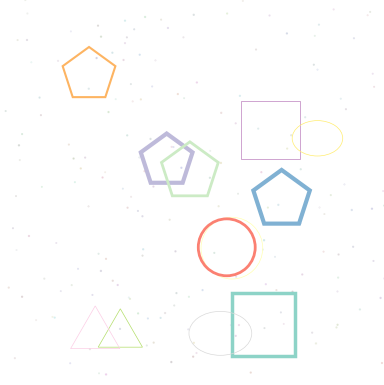[{"shape": "square", "thickness": 2.5, "radius": 0.41, "center": [0.684, 0.156]}, {"shape": "circle", "thickness": 0.5, "radius": 0.4, "center": [0.602, 0.355]}, {"shape": "pentagon", "thickness": 3, "radius": 0.35, "center": [0.433, 0.582]}, {"shape": "circle", "thickness": 2, "radius": 0.37, "center": [0.589, 0.358]}, {"shape": "pentagon", "thickness": 3, "radius": 0.39, "center": [0.731, 0.481]}, {"shape": "pentagon", "thickness": 1.5, "radius": 0.36, "center": [0.231, 0.806]}, {"shape": "triangle", "thickness": 0.5, "radius": 0.33, "center": [0.313, 0.131]}, {"shape": "triangle", "thickness": 0.5, "radius": 0.37, "center": [0.247, 0.131]}, {"shape": "oval", "thickness": 0.5, "radius": 0.41, "center": [0.572, 0.134]}, {"shape": "square", "thickness": 0.5, "radius": 0.38, "center": [0.702, 0.663]}, {"shape": "pentagon", "thickness": 2, "radius": 0.39, "center": [0.493, 0.554]}, {"shape": "oval", "thickness": 0.5, "radius": 0.33, "center": [0.825, 0.641]}]